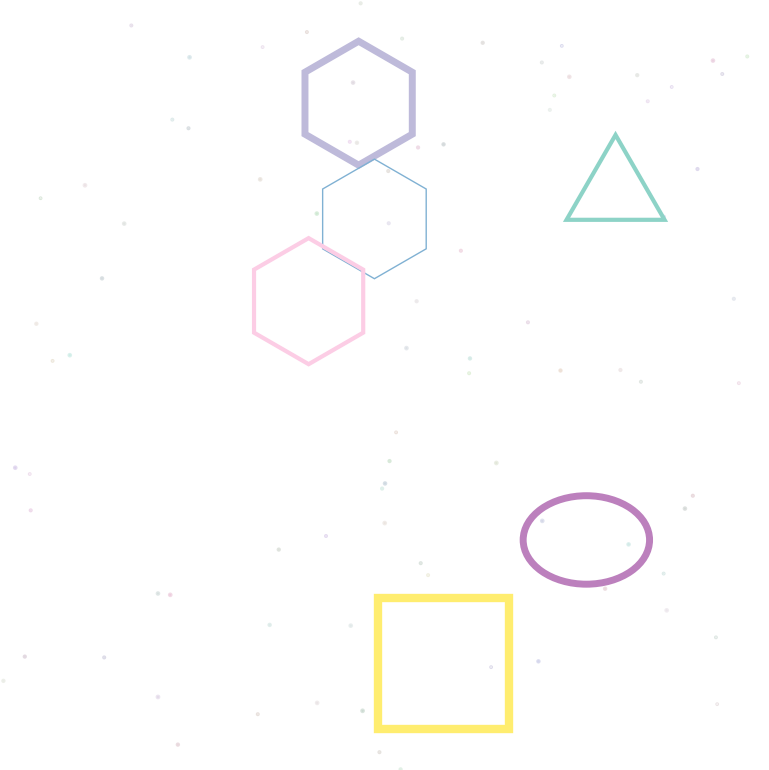[{"shape": "triangle", "thickness": 1.5, "radius": 0.37, "center": [0.799, 0.751]}, {"shape": "hexagon", "thickness": 2.5, "radius": 0.4, "center": [0.466, 0.866]}, {"shape": "hexagon", "thickness": 0.5, "radius": 0.39, "center": [0.486, 0.716]}, {"shape": "hexagon", "thickness": 1.5, "radius": 0.41, "center": [0.401, 0.609]}, {"shape": "oval", "thickness": 2.5, "radius": 0.41, "center": [0.762, 0.299]}, {"shape": "square", "thickness": 3, "radius": 0.42, "center": [0.576, 0.138]}]